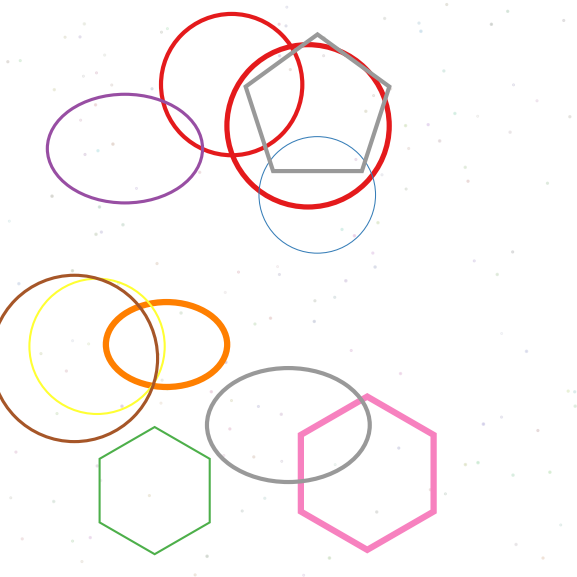[{"shape": "circle", "thickness": 2, "radius": 0.61, "center": [0.401, 0.853]}, {"shape": "circle", "thickness": 2.5, "radius": 0.7, "center": [0.533, 0.781]}, {"shape": "circle", "thickness": 0.5, "radius": 0.5, "center": [0.549, 0.662]}, {"shape": "hexagon", "thickness": 1, "radius": 0.55, "center": [0.268, 0.15]}, {"shape": "oval", "thickness": 1.5, "radius": 0.67, "center": [0.216, 0.742]}, {"shape": "oval", "thickness": 3, "radius": 0.53, "center": [0.288, 0.403]}, {"shape": "circle", "thickness": 1, "radius": 0.59, "center": [0.168, 0.399]}, {"shape": "circle", "thickness": 1.5, "radius": 0.72, "center": [0.129, 0.378]}, {"shape": "hexagon", "thickness": 3, "radius": 0.66, "center": [0.636, 0.18]}, {"shape": "pentagon", "thickness": 2, "radius": 0.65, "center": [0.55, 0.809]}, {"shape": "oval", "thickness": 2, "radius": 0.7, "center": [0.499, 0.263]}]